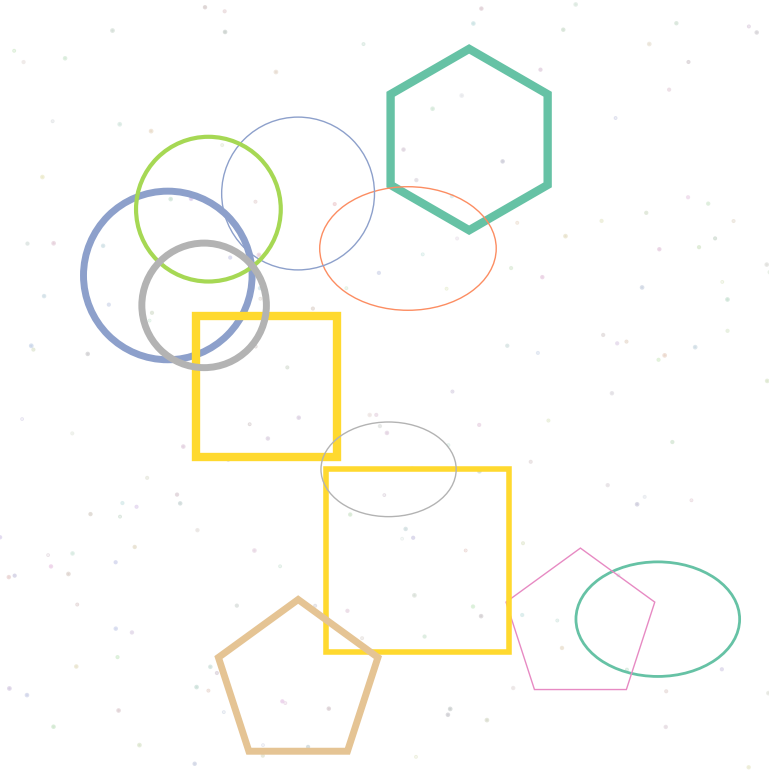[{"shape": "hexagon", "thickness": 3, "radius": 0.59, "center": [0.609, 0.819]}, {"shape": "oval", "thickness": 1, "radius": 0.53, "center": [0.854, 0.196]}, {"shape": "oval", "thickness": 0.5, "radius": 0.57, "center": [0.53, 0.677]}, {"shape": "circle", "thickness": 0.5, "radius": 0.5, "center": [0.387, 0.749]}, {"shape": "circle", "thickness": 2.5, "radius": 0.55, "center": [0.218, 0.642]}, {"shape": "pentagon", "thickness": 0.5, "radius": 0.51, "center": [0.754, 0.187]}, {"shape": "circle", "thickness": 1.5, "radius": 0.47, "center": [0.271, 0.728]}, {"shape": "square", "thickness": 3, "radius": 0.46, "center": [0.346, 0.498]}, {"shape": "square", "thickness": 2, "radius": 0.59, "center": [0.542, 0.272]}, {"shape": "pentagon", "thickness": 2.5, "radius": 0.54, "center": [0.387, 0.112]}, {"shape": "oval", "thickness": 0.5, "radius": 0.44, "center": [0.505, 0.39]}, {"shape": "circle", "thickness": 2.5, "radius": 0.4, "center": [0.265, 0.603]}]